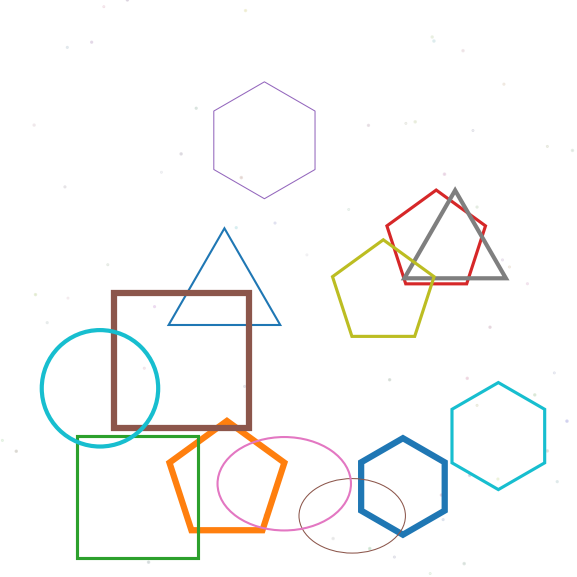[{"shape": "hexagon", "thickness": 3, "radius": 0.42, "center": [0.698, 0.157]}, {"shape": "triangle", "thickness": 1, "radius": 0.56, "center": [0.389, 0.492]}, {"shape": "pentagon", "thickness": 3, "radius": 0.52, "center": [0.393, 0.166]}, {"shape": "square", "thickness": 1.5, "radius": 0.53, "center": [0.238, 0.138]}, {"shape": "pentagon", "thickness": 1.5, "radius": 0.45, "center": [0.755, 0.58]}, {"shape": "hexagon", "thickness": 0.5, "radius": 0.51, "center": [0.458, 0.756]}, {"shape": "oval", "thickness": 0.5, "radius": 0.46, "center": [0.61, 0.106]}, {"shape": "square", "thickness": 3, "radius": 0.59, "center": [0.315, 0.375]}, {"shape": "oval", "thickness": 1, "radius": 0.58, "center": [0.492, 0.161]}, {"shape": "triangle", "thickness": 2, "radius": 0.51, "center": [0.788, 0.568]}, {"shape": "pentagon", "thickness": 1.5, "radius": 0.46, "center": [0.664, 0.491]}, {"shape": "hexagon", "thickness": 1.5, "radius": 0.46, "center": [0.863, 0.244]}, {"shape": "circle", "thickness": 2, "radius": 0.5, "center": [0.173, 0.327]}]